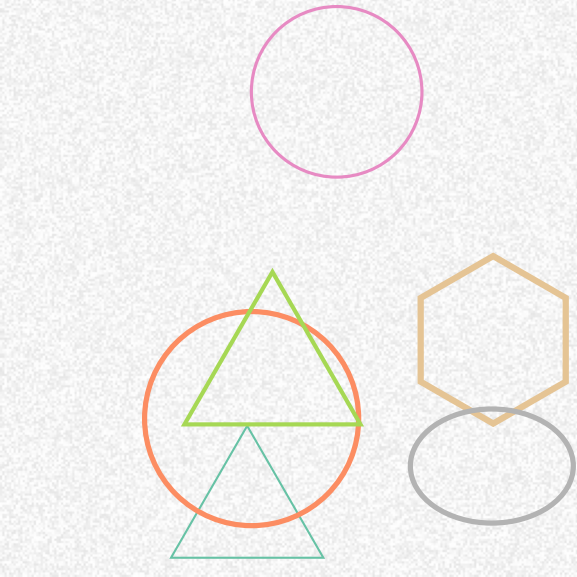[{"shape": "triangle", "thickness": 1, "radius": 0.76, "center": [0.428, 0.109]}, {"shape": "circle", "thickness": 2.5, "radius": 0.93, "center": [0.436, 0.274]}, {"shape": "circle", "thickness": 1.5, "radius": 0.74, "center": [0.583, 0.84]}, {"shape": "triangle", "thickness": 2, "radius": 0.88, "center": [0.472, 0.352]}, {"shape": "hexagon", "thickness": 3, "radius": 0.73, "center": [0.854, 0.411]}, {"shape": "oval", "thickness": 2.5, "radius": 0.71, "center": [0.852, 0.192]}]